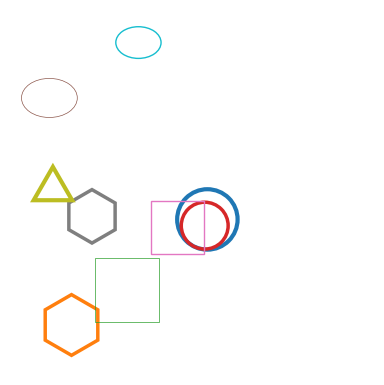[{"shape": "circle", "thickness": 3, "radius": 0.39, "center": [0.539, 0.43]}, {"shape": "hexagon", "thickness": 2.5, "radius": 0.39, "center": [0.186, 0.156]}, {"shape": "square", "thickness": 0.5, "radius": 0.41, "center": [0.33, 0.247]}, {"shape": "circle", "thickness": 2.5, "radius": 0.3, "center": [0.532, 0.414]}, {"shape": "oval", "thickness": 0.5, "radius": 0.36, "center": [0.128, 0.746]}, {"shape": "square", "thickness": 1, "radius": 0.34, "center": [0.461, 0.41]}, {"shape": "hexagon", "thickness": 2.5, "radius": 0.35, "center": [0.239, 0.438]}, {"shape": "triangle", "thickness": 3, "radius": 0.29, "center": [0.137, 0.509]}, {"shape": "oval", "thickness": 1, "radius": 0.29, "center": [0.36, 0.889]}]